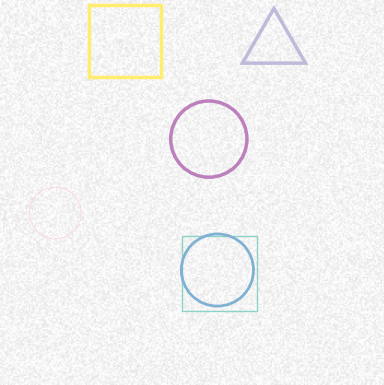[{"shape": "square", "thickness": 1, "radius": 0.49, "center": [0.571, 0.291]}, {"shape": "triangle", "thickness": 2.5, "radius": 0.47, "center": [0.712, 0.883]}, {"shape": "circle", "thickness": 2, "radius": 0.47, "center": [0.565, 0.299]}, {"shape": "circle", "thickness": 0.5, "radius": 0.33, "center": [0.144, 0.447]}, {"shape": "circle", "thickness": 2.5, "radius": 0.5, "center": [0.542, 0.639]}, {"shape": "square", "thickness": 2.5, "radius": 0.47, "center": [0.325, 0.893]}]